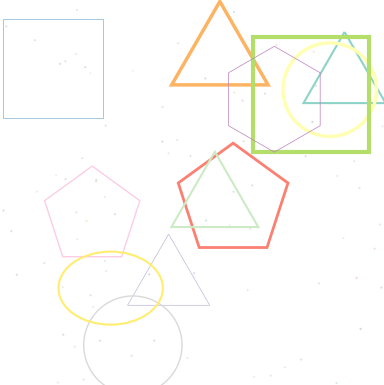[{"shape": "triangle", "thickness": 1.5, "radius": 0.62, "center": [0.895, 0.794]}, {"shape": "circle", "thickness": 2.5, "radius": 0.61, "center": [0.856, 0.767]}, {"shape": "triangle", "thickness": 0.5, "radius": 0.62, "center": [0.438, 0.269]}, {"shape": "pentagon", "thickness": 2, "radius": 0.75, "center": [0.605, 0.478]}, {"shape": "square", "thickness": 0.5, "radius": 0.65, "center": [0.138, 0.822]}, {"shape": "triangle", "thickness": 2.5, "radius": 0.72, "center": [0.571, 0.852]}, {"shape": "square", "thickness": 3, "radius": 0.75, "center": [0.808, 0.755]}, {"shape": "pentagon", "thickness": 1, "radius": 0.65, "center": [0.239, 0.438]}, {"shape": "circle", "thickness": 1, "radius": 0.64, "center": [0.345, 0.104]}, {"shape": "hexagon", "thickness": 0.5, "radius": 0.69, "center": [0.713, 0.742]}, {"shape": "triangle", "thickness": 1.5, "radius": 0.65, "center": [0.558, 0.475]}, {"shape": "oval", "thickness": 1.5, "radius": 0.68, "center": [0.287, 0.252]}]